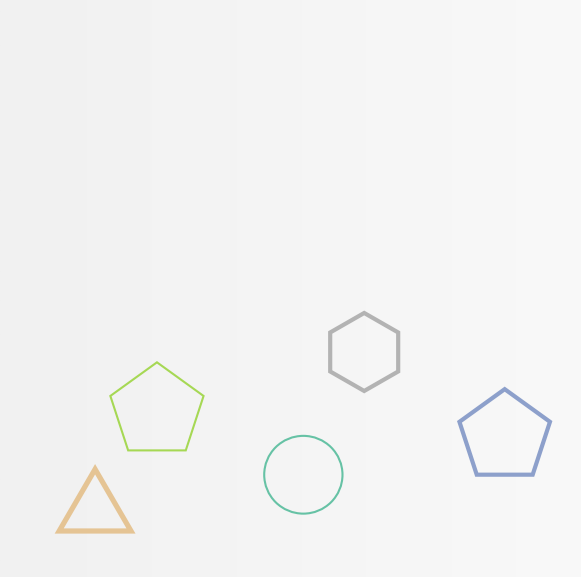[{"shape": "circle", "thickness": 1, "radius": 0.34, "center": [0.522, 0.177]}, {"shape": "pentagon", "thickness": 2, "radius": 0.41, "center": [0.868, 0.243]}, {"shape": "pentagon", "thickness": 1, "radius": 0.42, "center": [0.27, 0.287]}, {"shape": "triangle", "thickness": 2.5, "radius": 0.36, "center": [0.164, 0.115]}, {"shape": "hexagon", "thickness": 2, "radius": 0.34, "center": [0.627, 0.39]}]